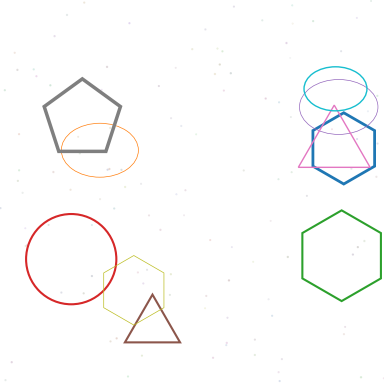[{"shape": "hexagon", "thickness": 2, "radius": 0.46, "center": [0.893, 0.615]}, {"shape": "oval", "thickness": 0.5, "radius": 0.5, "center": [0.259, 0.61]}, {"shape": "hexagon", "thickness": 1.5, "radius": 0.59, "center": [0.887, 0.336]}, {"shape": "circle", "thickness": 1.5, "radius": 0.59, "center": [0.185, 0.327]}, {"shape": "oval", "thickness": 0.5, "radius": 0.51, "center": [0.88, 0.722]}, {"shape": "triangle", "thickness": 1.5, "radius": 0.41, "center": [0.396, 0.152]}, {"shape": "triangle", "thickness": 1, "radius": 0.54, "center": [0.868, 0.619]}, {"shape": "pentagon", "thickness": 2.5, "radius": 0.52, "center": [0.214, 0.691]}, {"shape": "hexagon", "thickness": 0.5, "radius": 0.45, "center": [0.348, 0.246]}, {"shape": "oval", "thickness": 1, "radius": 0.41, "center": [0.871, 0.769]}]